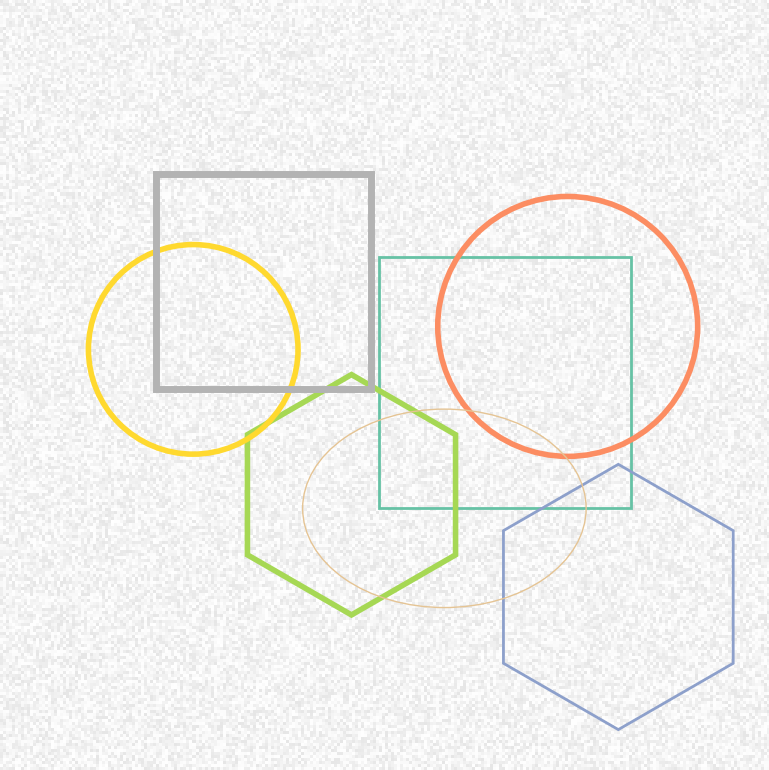[{"shape": "square", "thickness": 1, "radius": 0.82, "center": [0.656, 0.503]}, {"shape": "circle", "thickness": 2, "radius": 0.84, "center": [0.737, 0.576]}, {"shape": "hexagon", "thickness": 1, "radius": 0.86, "center": [0.803, 0.225]}, {"shape": "hexagon", "thickness": 2, "radius": 0.78, "center": [0.456, 0.357]}, {"shape": "circle", "thickness": 2, "radius": 0.68, "center": [0.251, 0.546]}, {"shape": "oval", "thickness": 0.5, "radius": 0.92, "center": [0.577, 0.34]}, {"shape": "square", "thickness": 2.5, "radius": 0.7, "center": [0.342, 0.635]}]